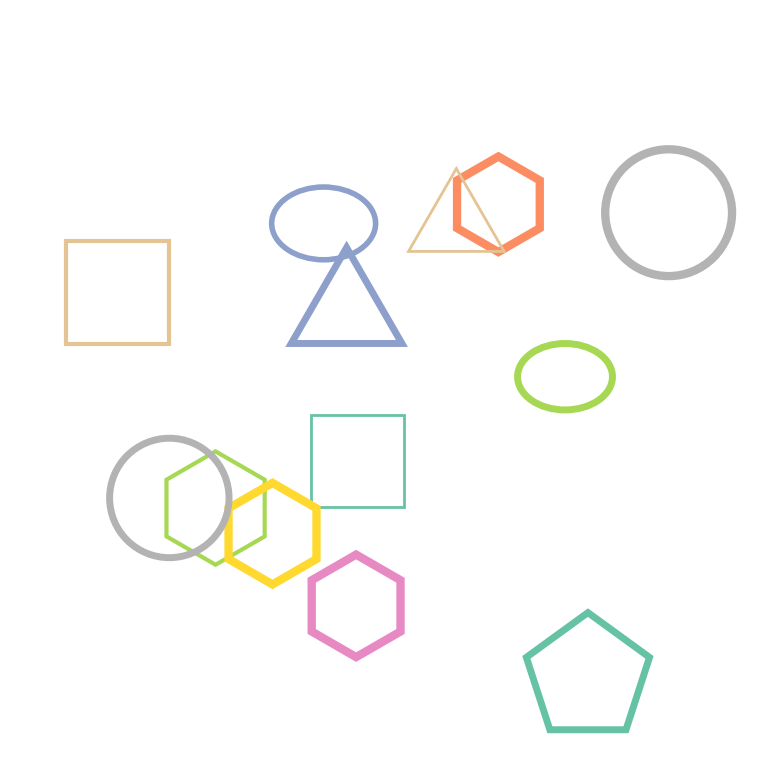[{"shape": "square", "thickness": 1, "radius": 0.3, "center": [0.464, 0.401]}, {"shape": "pentagon", "thickness": 2.5, "radius": 0.42, "center": [0.764, 0.12]}, {"shape": "hexagon", "thickness": 3, "radius": 0.31, "center": [0.647, 0.735]}, {"shape": "oval", "thickness": 2, "radius": 0.34, "center": [0.42, 0.71]}, {"shape": "triangle", "thickness": 2.5, "radius": 0.41, "center": [0.45, 0.595]}, {"shape": "hexagon", "thickness": 3, "radius": 0.33, "center": [0.462, 0.213]}, {"shape": "oval", "thickness": 2.5, "radius": 0.31, "center": [0.734, 0.511]}, {"shape": "hexagon", "thickness": 1.5, "radius": 0.37, "center": [0.28, 0.34]}, {"shape": "hexagon", "thickness": 3, "radius": 0.33, "center": [0.354, 0.307]}, {"shape": "square", "thickness": 1.5, "radius": 0.34, "center": [0.152, 0.62]}, {"shape": "triangle", "thickness": 1, "radius": 0.36, "center": [0.593, 0.709]}, {"shape": "circle", "thickness": 3, "radius": 0.41, "center": [0.868, 0.724]}, {"shape": "circle", "thickness": 2.5, "radius": 0.39, "center": [0.22, 0.353]}]